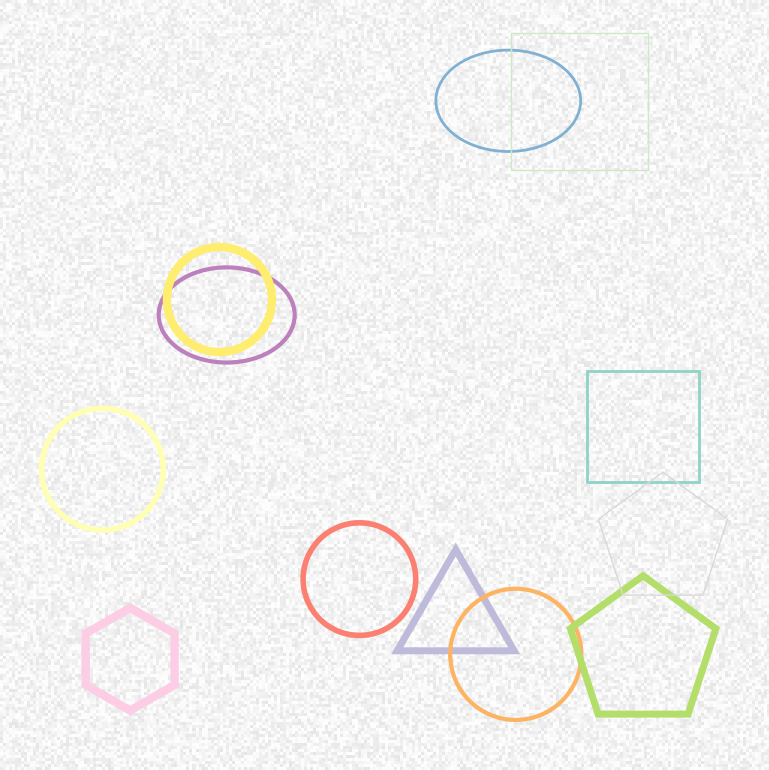[{"shape": "square", "thickness": 1, "radius": 0.36, "center": [0.835, 0.446]}, {"shape": "circle", "thickness": 2, "radius": 0.4, "center": [0.133, 0.391]}, {"shape": "triangle", "thickness": 2.5, "radius": 0.44, "center": [0.592, 0.199]}, {"shape": "circle", "thickness": 2, "radius": 0.37, "center": [0.467, 0.248]}, {"shape": "oval", "thickness": 1, "radius": 0.47, "center": [0.66, 0.869]}, {"shape": "circle", "thickness": 1.5, "radius": 0.43, "center": [0.67, 0.15]}, {"shape": "pentagon", "thickness": 2.5, "radius": 0.5, "center": [0.835, 0.153]}, {"shape": "hexagon", "thickness": 3, "radius": 0.33, "center": [0.169, 0.144]}, {"shape": "pentagon", "thickness": 0.5, "radius": 0.44, "center": [0.861, 0.299]}, {"shape": "oval", "thickness": 1.5, "radius": 0.44, "center": [0.294, 0.591]}, {"shape": "square", "thickness": 0.5, "radius": 0.44, "center": [0.753, 0.868]}, {"shape": "circle", "thickness": 3, "radius": 0.34, "center": [0.285, 0.611]}]